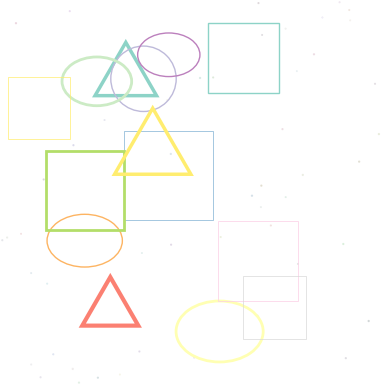[{"shape": "square", "thickness": 1, "radius": 0.46, "center": [0.632, 0.849]}, {"shape": "triangle", "thickness": 2.5, "radius": 0.46, "center": [0.327, 0.798]}, {"shape": "oval", "thickness": 2, "radius": 0.57, "center": [0.57, 0.139]}, {"shape": "circle", "thickness": 1, "radius": 0.42, "center": [0.373, 0.795]}, {"shape": "triangle", "thickness": 3, "radius": 0.42, "center": [0.286, 0.196]}, {"shape": "square", "thickness": 0.5, "radius": 0.58, "center": [0.438, 0.545]}, {"shape": "oval", "thickness": 1, "radius": 0.49, "center": [0.22, 0.375]}, {"shape": "square", "thickness": 2, "radius": 0.51, "center": [0.221, 0.506]}, {"shape": "square", "thickness": 0.5, "radius": 0.52, "center": [0.67, 0.323]}, {"shape": "square", "thickness": 0.5, "radius": 0.41, "center": [0.713, 0.202]}, {"shape": "oval", "thickness": 1, "radius": 0.4, "center": [0.438, 0.858]}, {"shape": "oval", "thickness": 2, "radius": 0.45, "center": [0.252, 0.789]}, {"shape": "square", "thickness": 0.5, "radius": 0.4, "center": [0.102, 0.719]}, {"shape": "triangle", "thickness": 2.5, "radius": 0.57, "center": [0.397, 0.605]}]